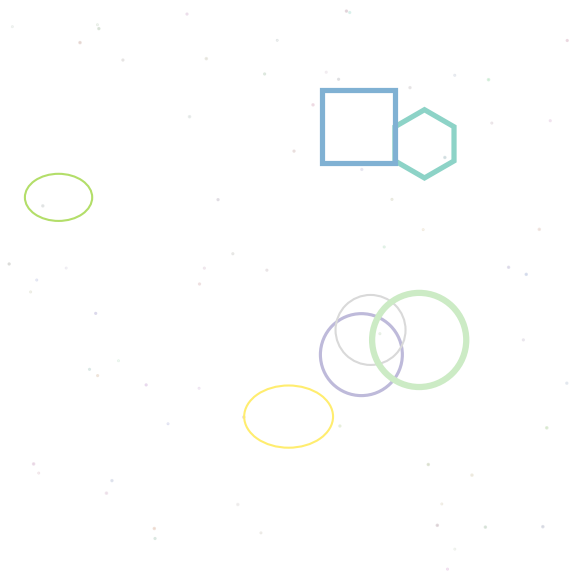[{"shape": "hexagon", "thickness": 2.5, "radius": 0.3, "center": [0.735, 0.75]}, {"shape": "circle", "thickness": 1.5, "radius": 0.35, "center": [0.626, 0.385]}, {"shape": "square", "thickness": 2.5, "radius": 0.32, "center": [0.621, 0.78]}, {"shape": "oval", "thickness": 1, "radius": 0.29, "center": [0.101, 0.657]}, {"shape": "circle", "thickness": 1, "radius": 0.3, "center": [0.642, 0.428]}, {"shape": "circle", "thickness": 3, "radius": 0.41, "center": [0.726, 0.41]}, {"shape": "oval", "thickness": 1, "radius": 0.38, "center": [0.5, 0.278]}]